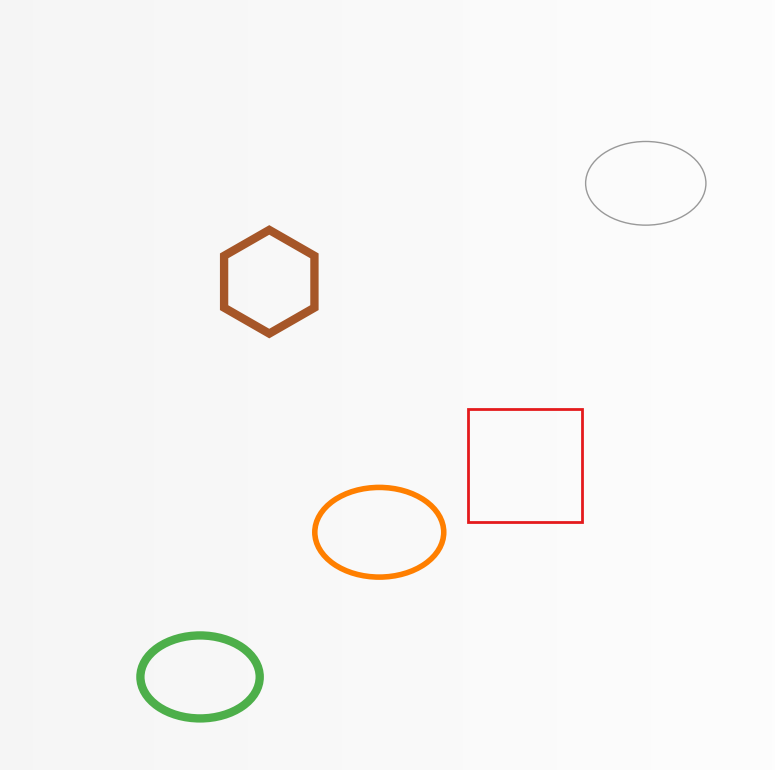[{"shape": "square", "thickness": 1, "radius": 0.37, "center": [0.677, 0.396]}, {"shape": "oval", "thickness": 3, "radius": 0.38, "center": [0.258, 0.121]}, {"shape": "oval", "thickness": 2, "radius": 0.42, "center": [0.489, 0.309]}, {"shape": "hexagon", "thickness": 3, "radius": 0.34, "center": [0.347, 0.634]}, {"shape": "oval", "thickness": 0.5, "radius": 0.39, "center": [0.833, 0.762]}]